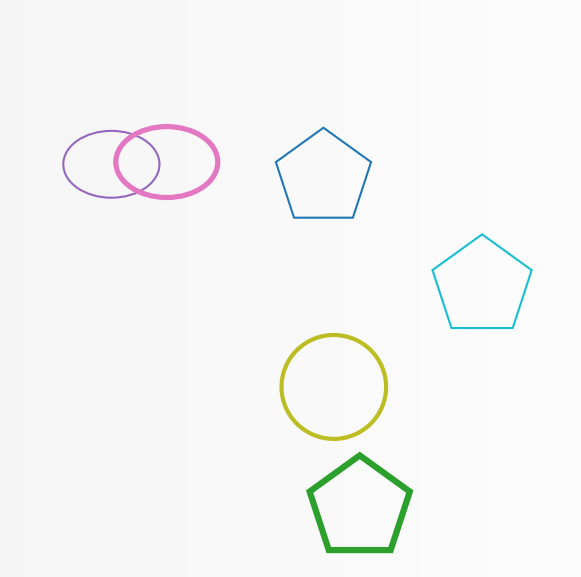[{"shape": "pentagon", "thickness": 1, "radius": 0.43, "center": [0.556, 0.692]}, {"shape": "pentagon", "thickness": 3, "radius": 0.45, "center": [0.619, 0.12]}, {"shape": "oval", "thickness": 1, "radius": 0.41, "center": [0.192, 0.715]}, {"shape": "oval", "thickness": 2.5, "radius": 0.44, "center": [0.287, 0.719]}, {"shape": "circle", "thickness": 2, "radius": 0.45, "center": [0.574, 0.329]}, {"shape": "pentagon", "thickness": 1, "radius": 0.45, "center": [0.829, 0.504]}]